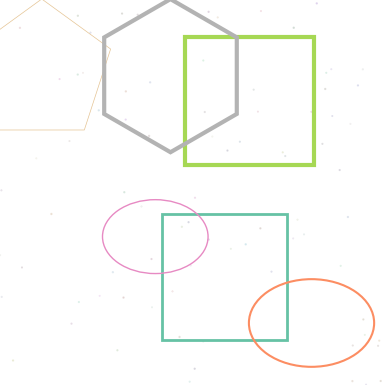[{"shape": "square", "thickness": 2, "radius": 0.81, "center": [0.583, 0.281]}, {"shape": "oval", "thickness": 1.5, "radius": 0.81, "center": [0.809, 0.161]}, {"shape": "oval", "thickness": 1, "radius": 0.69, "center": [0.403, 0.385]}, {"shape": "square", "thickness": 3, "radius": 0.83, "center": [0.648, 0.737]}, {"shape": "pentagon", "thickness": 0.5, "radius": 0.94, "center": [0.108, 0.815]}, {"shape": "hexagon", "thickness": 3, "radius": 0.99, "center": [0.443, 0.803]}]